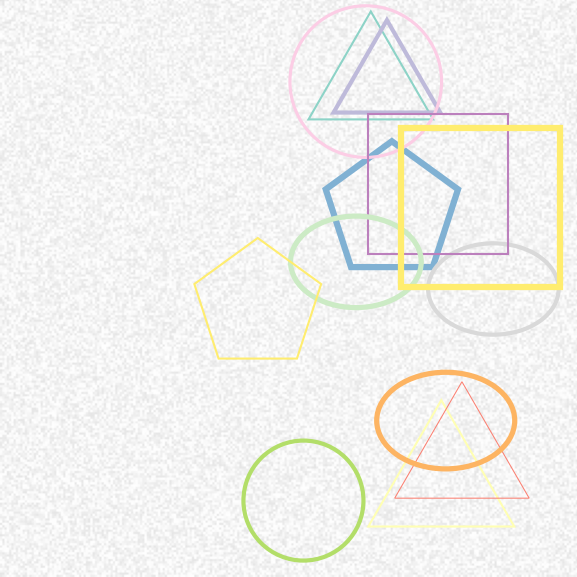[{"shape": "triangle", "thickness": 1, "radius": 0.62, "center": [0.642, 0.855]}, {"shape": "triangle", "thickness": 1, "radius": 0.73, "center": [0.764, 0.16]}, {"shape": "triangle", "thickness": 2, "radius": 0.53, "center": [0.67, 0.858]}, {"shape": "triangle", "thickness": 0.5, "radius": 0.67, "center": [0.8, 0.204]}, {"shape": "pentagon", "thickness": 3, "radius": 0.6, "center": [0.679, 0.634]}, {"shape": "oval", "thickness": 2.5, "radius": 0.6, "center": [0.772, 0.271]}, {"shape": "circle", "thickness": 2, "radius": 0.52, "center": [0.525, 0.132]}, {"shape": "circle", "thickness": 1.5, "radius": 0.66, "center": [0.633, 0.858]}, {"shape": "oval", "thickness": 2, "radius": 0.57, "center": [0.854, 0.499]}, {"shape": "square", "thickness": 1, "radius": 0.61, "center": [0.759, 0.681]}, {"shape": "oval", "thickness": 2.5, "radius": 0.57, "center": [0.616, 0.546]}, {"shape": "pentagon", "thickness": 1, "radius": 0.58, "center": [0.446, 0.472]}, {"shape": "square", "thickness": 3, "radius": 0.69, "center": [0.832, 0.64]}]